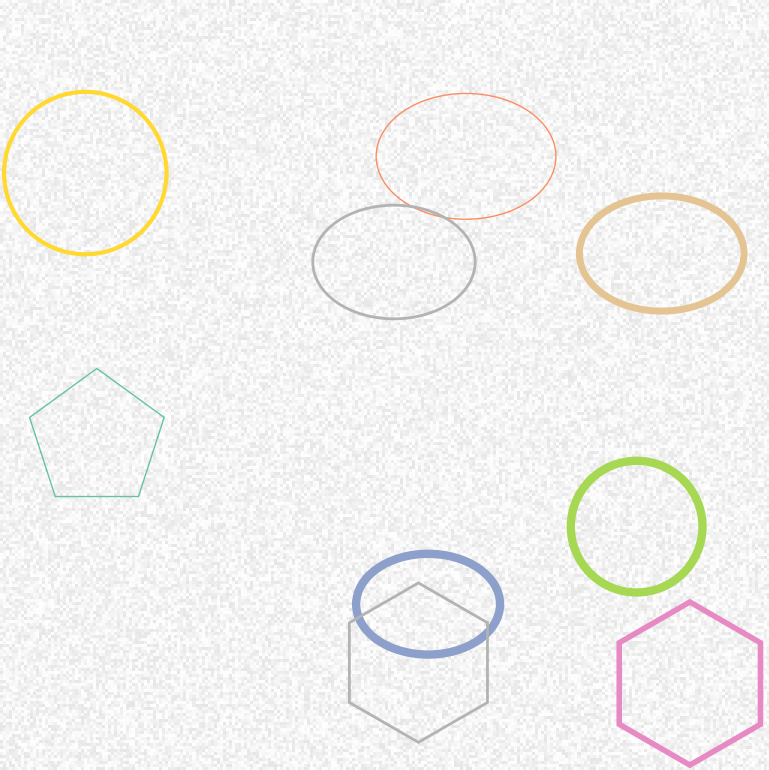[{"shape": "pentagon", "thickness": 0.5, "radius": 0.46, "center": [0.126, 0.429]}, {"shape": "oval", "thickness": 0.5, "radius": 0.58, "center": [0.605, 0.797]}, {"shape": "oval", "thickness": 3, "radius": 0.47, "center": [0.556, 0.215]}, {"shape": "hexagon", "thickness": 2, "radius": 0.53, "center": [0.896, 0.112]}, {"shape": "circle", "thickness": 3, "radius": 0.43, "center": [0.827, 0.316]}, {"shape": "circle", "thickness": 1.5, "radius": 0.53, "center": [0.111, 0.775]}, {"shape": "oval", "thickness": 2.5, "radius": 0.53, "center": [0.859, 0.671]}, {"shape": "hexagon", "thickness": 1, "radius": 0.52, "center": [0.543, 0.139]}, {"shape": "oval", "thickness": 1, "radius": 0.53, "center": [0.512, 0.66]}]